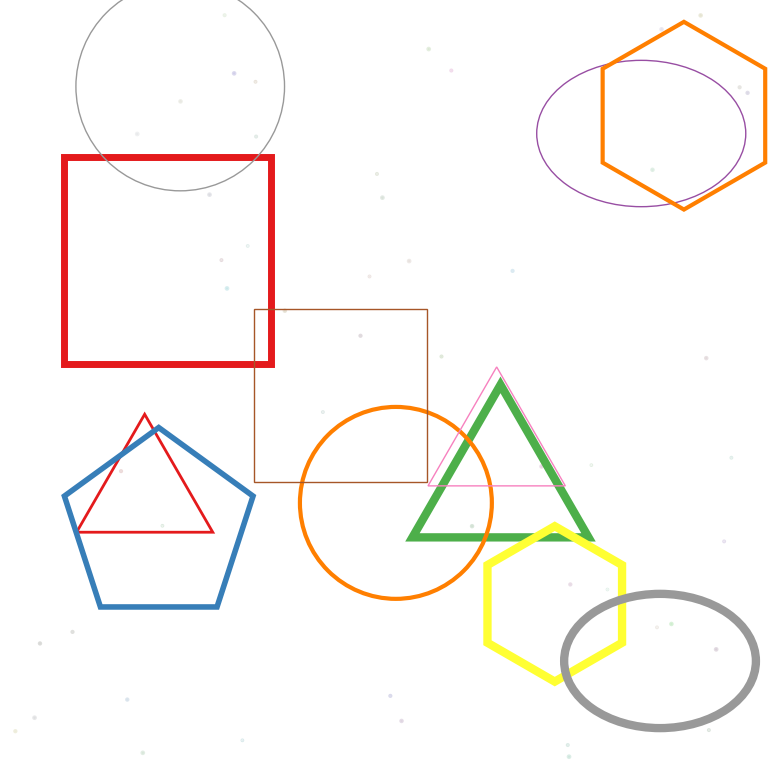[{"shape": "square", "thickness": 2.5, "radius": 0.67, "center": [0.218, 0.662]}, {"shape": "triangle", "thickness": 1, "radius": 0.51, "center": [0.188, 0.36]}, {"shape": "pentagon", "thickness": 2, "radius": 0.64, "center": [0.206, 0.316]}, {"shape": "triangle", "thickness": 3, "radius": 0.66, "center": [0.65, 0.368]}, {"shape": "oval", "thickness": 0.5, "radius": 0.68, "center": [0.833, 0.827]}, {"shape": "circle", "thickness": 1.5, "radius": 0.62, "center": [0.514, 0.347]}, {"shape": "hexagon", "thickness": 1.5, "radius": 0.61, "center": [0.888, 0.85]}, {"shape": "hexagon", "thickness": 3, "radius": 0.5, "center": [0.72, 0.216]}, {"shape": "square", "thickness": 0.5, "radius": 0.56, "center": [0.442, 0.487]}, {"shape": "triangle", "thickness": 0.5, "radius": 0.51, "center": [0.645, 0.42]}, {"shape": "circle", "thickness": 0.5, "radius": 0.68, "center": [0.234, 0.888]}, {"shape": "oval", "thickness": 3, "radius": 0.62, "center": [0.857, 0.142]}]